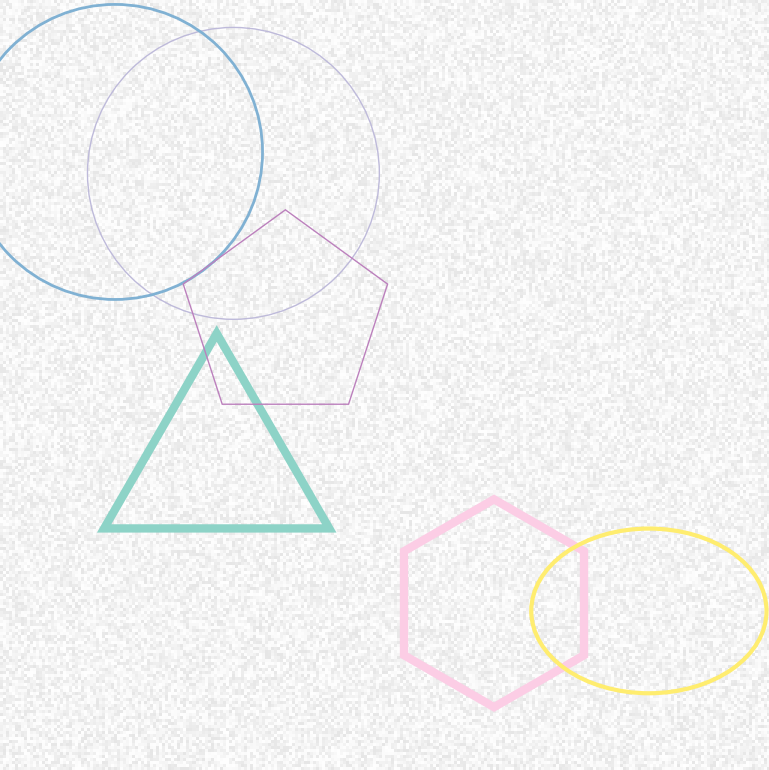[{"shape": "triangle", "thickness": 3, "radius": 0.84, "center": [0.281, 0.398]}, {"shape": "circle", "thickness": 0.5, "radius": 0.95, "center": [0.303, 0.775]}, {"shape": "circle", "thickness": 1, "radius": 0.96, "center": [0.149, 0.803]}, {"shape": "hexagon", "thickness": 3, "radius": 0.67, "center": [0.642, 0.217]}, {"shape": "pentagon", "thickness": 0.5, "radius": 0.7, "center": [0.371, 0.588]}, {"shape": "oval", "thickness": 1.5, "radius": 0.76, "center": [0.843, 0.207]}]